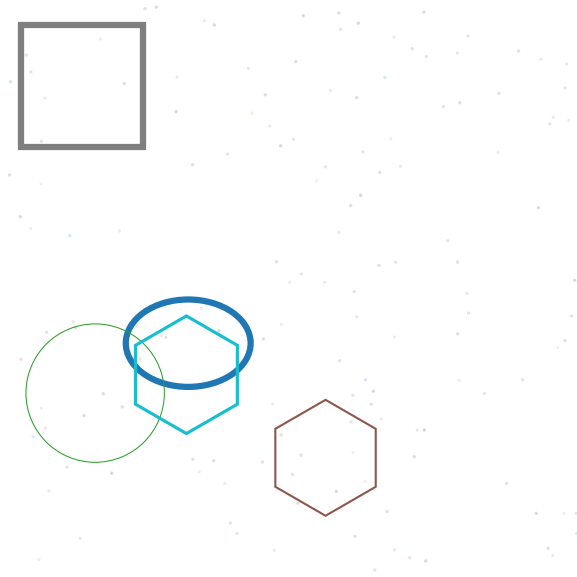[{"shape": "oval", "thickness": 3, "radius": 0.54, "center": [0.326, 0.405]}, {"shape": "circle", "thickness": 0.5, "radius": 0.6, "center": [0.165, 0.318]}, {"shape": "hexagon", "thickness": 1, "radius": 0.5, "center": [0.564, 0.206]}, {"shape": "square", "thickness": 3, "radius": 0.53, "center": [0.142, 0.85]}, {"shape": "hexagon", "thickness": 1.5, "radius": 0.51, "center": [0.323, 0.35]}]